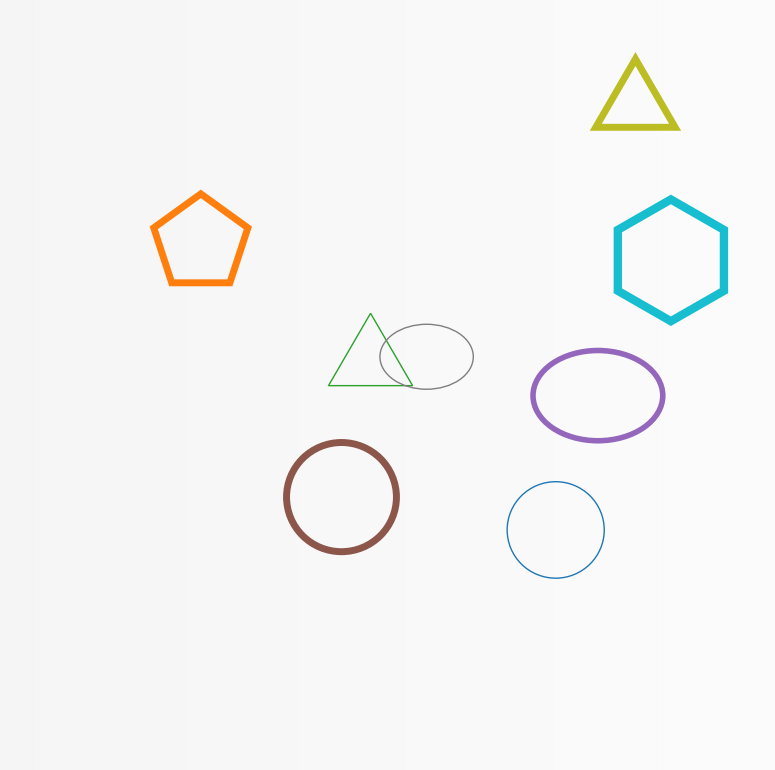[{"shape": "circle", "thickness": 0.5, "radius": 0.31, "center": [0.717, 0.312]}, {"shape": "pentagon", "thickness": 2.5, "radius": 0.32, "center": [0.259, 0.684]}, {"shape": "triangle", "thickness": 0.5, "radius": 0.31, "center": [0.478, 0.53]}, {"shape": "oval", "thickness": 2, "radius": 0.42, "center": [0.771, 0.486]}, {"shape": "circle", "thickness": 2.5, "radius": 0.35, "center": [0.441, 0.354]}, {"shape": "oval", "thickness": 0.5, "radius": 0.3, "center": [0.55, 0.537]}, {"shape": "triangle", "thickness": 2.5, "radius": 0.3, "center": [0.82, 0.864]}, {"shape": "hexagon", "thickness": 3, "radius": 0.4, "center": [0.866, 0.662]}]